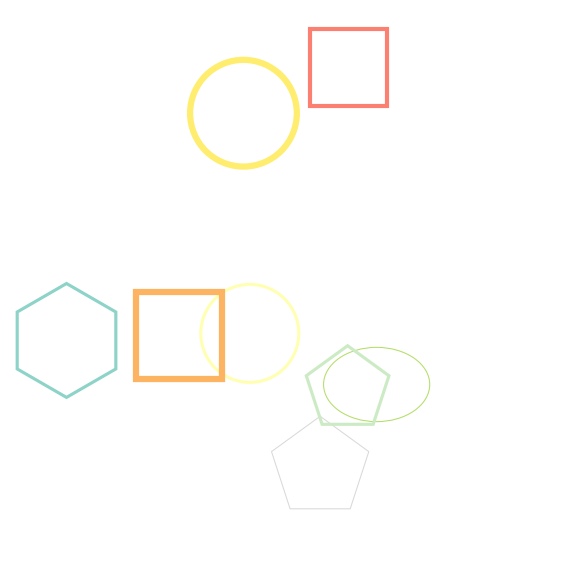[{"shape": "hexagon", "thickness": 1.5, "radius": 0.49, "center": [0.115, 0.41]}, {"shape": "circle", "thickness": 1.5, "radius": 0.42, "center": [0.433, 0.422]}, {"shape": "square", "thickness": 2, "radius": 0.33, "center": [0.603, 0.882]}, {"shape": "square", "thickness": 3, "radius": 0.38, "center": [0.31, 0.418]}, {"shape": "oval", "thickness": 0.5, "radius": 0.46, "center": [0.652, 0.333]}, {"shape": "pentagon", "thickness": 0.5, "radius": 0.44, "center": [0.554, 0.19]}, {"shape": "pentagon", "thickness": 1.5, "radius": 0.38, "center": [0.602, 0.325]}, {"shape": "circle", "thickness": 3, "radius": 0.46, "center": [0.422, 0.803]}]